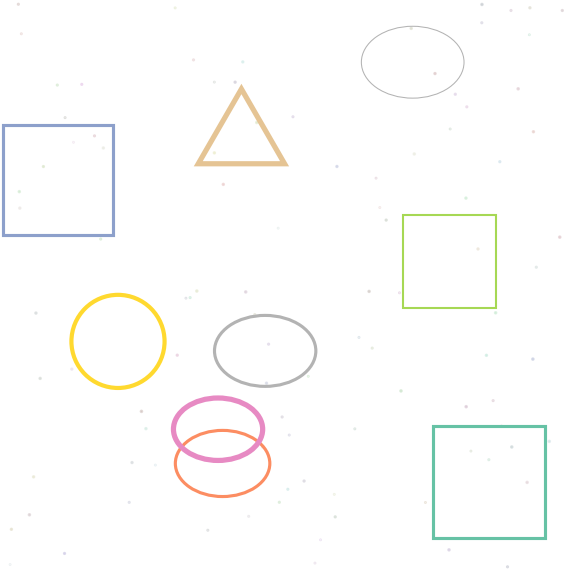[{"shape": "square", "thickness": 1.5, "radius": 0.48, "center": [0.846, 0.164]}, {"shape": "oval", "thickness": 1.5, "radius": 0.41, "center": [0.385, 0.197]}, {"shape": "square", "thickness": 1.5, "radius": 0.48, "center": [0.101, 0.688]}, {"shape": "oval", "thickness": 2.5, "radius": 0.39, "center": [0.378, 0.256]}, {"shape": "square", "thickness": 1, "radius": 0.4, "center": [0.779, 0.547]}, {"shape": "circle", "thickness": 2, "radius": 0.4, "center": [0.204, 0.408]}, {"shape": "triangle", "thickness": 2.5, "radius": 0.43, "center": [0.418, 0.759]}, {"shape": "oval", "thickness": 1.5, "radius": 0.44, "center": [0.459, 0.392]}, {"shape": "oval", "thickness": 0.5, "radius": 0.44, "center": [0.715, 0.891]}]